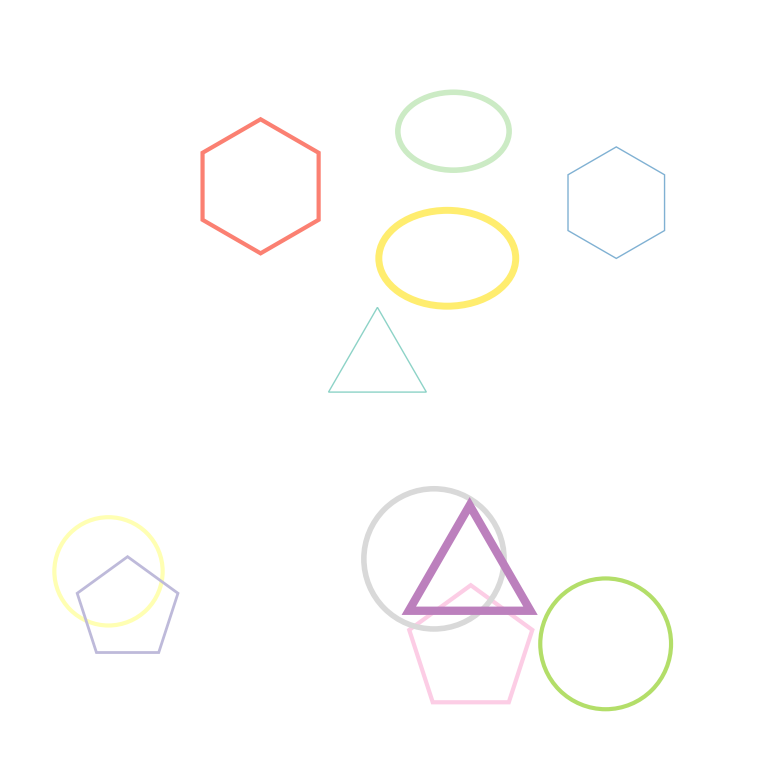[{"shape": "triangle", "thickness": 0.5, "radius": 0.37, "center": [0.49, 0.527]}, {"shape": "circle", "thickness": 1.5, "radius": 0.35, "center": [0.141, 0.258]}, {"shape": "pentagon", "thickness": 1, "radius": 0.34, "center": [0.166, 0.208]}, {"shape": "hexagon", "thickness": 1.5, "radius": 0.44, "center": [0.338, 0.758]}, {"shape": "hexagon", "thickness": 0.5, "radius": 0.36, "center": [0.8, 0.737]}, {"shape": "circle", "thickness": 1.5, "radius": 0.42, "center": [0.787, 0.164]}, {"shape": "pentagon", "thickness": 1.5, "radius": 0.42, "center": [0.611, 0.156]}, {"shape": "circle", "thickness": 2, "radius": 0.46, "center": [0.564, 0.274]}, {"shape": "triangle", "thickness": 3, "radius": 0.46, "center": [0.61, 0.252]}, {"shape": "oval", "thickness": 2, "radius": 0.36, "center": [0.589, 0.83]}, {"shape": "oval", "thickness": 2.5, "radius": 0.44, "center": [0.581, 0.665]}]